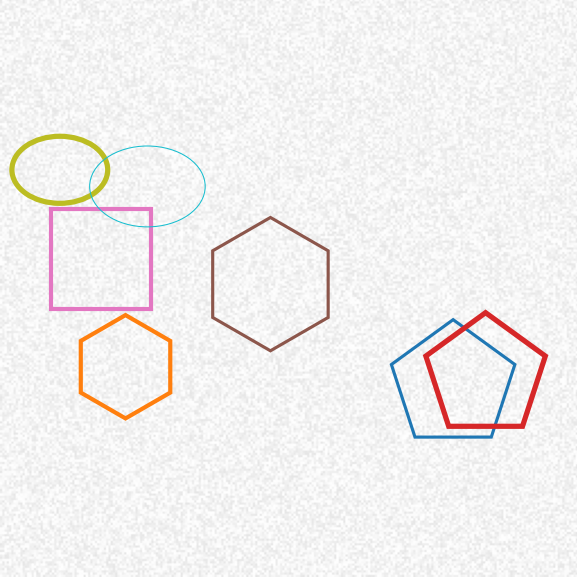[{"shape": "pentagon", "thickness": 1.5, "radius": 0.56, "center": [0.785, 0.333]}, {"shape": "hexagon", "thickness": 2, "radius": 0.45, "center": [0.217, 0.364]}, {"shape": "pentagon", "thickness": 2.5, "radius": 0.54, "center": [0.841, 0.349]}, {"shape": "hexagon", "thickness": 1.5, "radius": 0.58, "center": [0.468, 0.507]}, {"shape": "square", "thickness": 2, "radius": 0.44, "center": [0.175, 0.551]}, {"shape": "oval", "thickness": 2.5, "radius": 0.41, "center": [0.104, 0.705]}, {"shape": "oval", "thickness": 0.5, "radius": 0.5, "center": [0.255, 0.676]}]